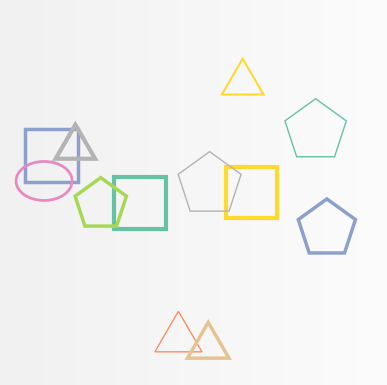[{"shape": "square", "thickness": 3, "radius": 0.34, "center": [0.36, 0.474]}, {"shape": "pentagon", "thickness": 1, "radius": 0.42, "center": [0.814, 0.66]}, {"shape": "triangle", "thickness": 1, "radius": 0.35, "center": [0.46, 0.121]}, {"shape": "square", "thickness": 2.5, "radius": 0.34, "center": [0.132, 0.597]}, {"shape": "pentagon", "thickness": 2.5, "radius": 0.39, "center": [0.844, 0.406]}, {"shape": "oval", "thickness": 2, "radius": 0.36, "center": [0.114, 0.53]}, {"shape": "pentagon", "thickness": 2.5, "radius": 0.35, "center": [0.26, 0.469]}, {"shape": "triangle", "thickness": 1.5, "radius": 0.31, "center": [0.626, 0.786]}, {"shape": "square", "thickness": 3, "radius": 0.33, "center": [0.65, 0.5]}, {"shape": "triangle", "thickness": 2.5, "radius": 0.31, "center": [0.537, 0.101]}, {"shape": "triangle", "thickness": 3, "radius": 0.29, "center": [0.195, 0.617]}, {"shape": "pentagon", "thickness": 1, "radius": 0.43, "center": [0.541, 0.521]}]